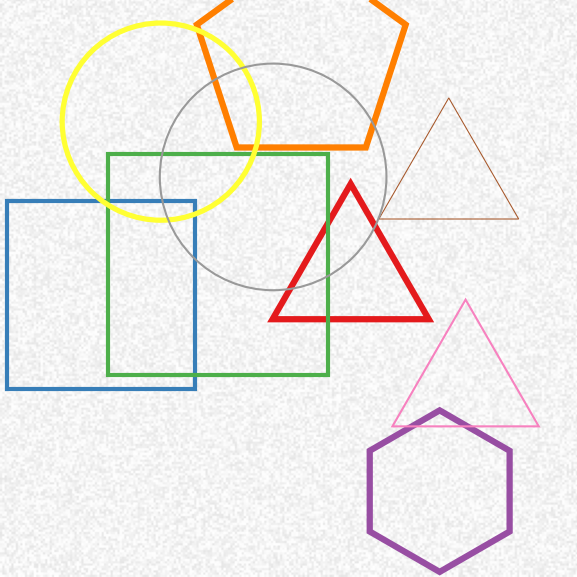[{"shape": "triangle", "thickness": 3, "radius": 0.78, "center": [0.607, 0.524]}, {"shape": "square", "thickness": 2, "radius": 0.81, "center": [0.176, 0.488]}, {"shape": "square", "thickness": 2, "radius": 0.95, "center": [0.377, 0.541]}, {"shape": "hexagon", "thickness": 3, "radius": 0.7, "center": [0.761, 0.149]}, {"shape": "pentagon", "thickness": 3, "radius": 0.95, "center": [0.522, 0.898]}, {"shape": "circle", "thickness": 2.5, "radius": 0.85, "center": [0.278, 0.789]}, {"shape": "triangle", "thickness": 0.5, "radius": 0.7, "center": [0.777, 0.69]}, {"shape": "triangle", "thickness": 1, "radius": 0.73, "center": [0.806, 0.334]}, {"shape": "circle", "thickness": 1, "radius": 0.98, "center": [0.473, 0.693]}]